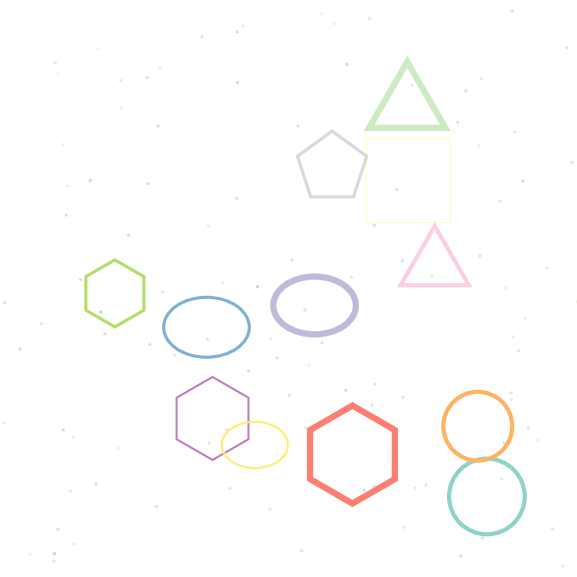[{"shape": "circle", "thickness": 2, "radius": 0.33, "center": [0.843, 0.139]}, {"shape": "square", "thickness": 0.5, "radius": 0.36, "center": [0.707, 0.687]}, {"shape": "oval", "thickness": 3, "radius": 0.36, "center": [0.545, 0.47]}, {"shape": "hexagon", "thickness": 3, "radius": 0.42, "center": [0.61, 0.212]}, {"shape": "oval", "thickness": 1.5, "radius": 0.37, "center": [0.358, 0.432]}, {"shape": "circle", "thickness": 2, "radius": 0.3, "center": [0.827, 0.261]}, {"shape": "hexagon", "thickness": 1.5, "radius": 0.29, "center": [0.199, 0.491]}, {"shape": "triangle", "thickness": 2, "radius": 0.34, "center": [0.753, 0.539]}, {"shape": "pentagon", "thickness": 1.5, "radius": 0.32, "center": [0.575, 0.709]}, {"shape": "hexagon", "thickness": 1, "radius": 0.36, "center": [0.368, 0.275]}, {"shape": "triangle", "thickness": 3, "radius": 0.38, "center": [0.705, 0.816]}, {"shape": "oval", "thickness": 1, "radius": 0.29, "center": [0.441, 0.229]}]